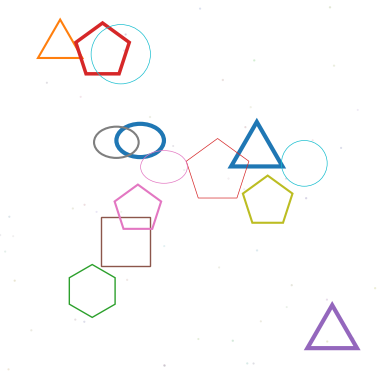[{"shape": "triangle", "thickness": 3, "radius": 0.39, "center": [0.667, 0.606]}, {"shape": "oval", "thickness": 3, "radius": 0.31, "center": [0.364, 0.635]}, {"shape": "triangle", "thickness": 1.5, "radius": 0.33, "center": [0.156, 0.883]}, {"shape": "hexagon", "thickness": 1, "radius": 0.34, "center": [0.24, 0.244]}, {"shape": "pentagon", "thickness": 2.5, "radius": 0.36, "center": [0.266, 0.867]}, {"shape": "pentagon", "thickness": 0.5, "radius": 0.43, "center": [0.565, 0.555]}, {"shape": "triangle", "thickness": 3, "radius": 0.37, "center": [0.863, 0.133]}, {"shape": "square", "thickness": 1, "radius": 0.32, "center": [0.325, 0.373]}, {"shape": "pentagon", "thickness": 1.5, "radius": 0.32, "center": [0.358, 0.457]}, {"shape": "oval", "thickness": 0.5, "radius": 0.3, "center": [0.426, 0.566]}, {"shape": "oval", "thickness": 1.5, "radius": 0.29, "center": [0.302, 0.63]}, {"shape": "pentagon", "thickness": 1.5, "radius": 0.34, "center": [0.695, 0.476]}, {"shape": "circle", "thickness": 0.5, "radius": 0.39, "center": [0.314, 0.859]}, {"shape": "circle", "thickness": 0.5, "radius": 0.3, "center": [0.79, 0.576]}]